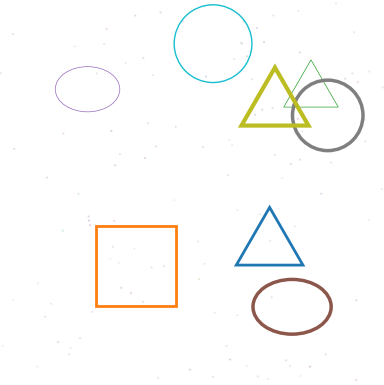[{"shape": "triangle", "thickness": 2, "radius": 0.5, "center": [0.7, 0.361]}, {"shape": "square", "thickness": 2, "radius": 0.52, "center": [0.353, 0.31]}, {"shape": "triangle", "thickness": 0.5, "radius": 0.41, "center": [0.808, 0.763]}, {"shape": "oval", "thickness": 0.5, "radius": 0.42, "center": [0.227, 0.768]}, {"shape": "oval", "thickness": 2.5, "radius": 0.51, "center": [0.759, 0.203]}, {"shape": "circle", "thickness": 2.5, "radius": 0.46, "center": [0.851, 0.7]}, {"shape": "triangle", "thickness": 3, "radius": 0.5, "center": [0.714, 0.724]}, {"shape": "circle", "thickness": 1, "radius": 0.5, "center": [0.553, 0.887]}]